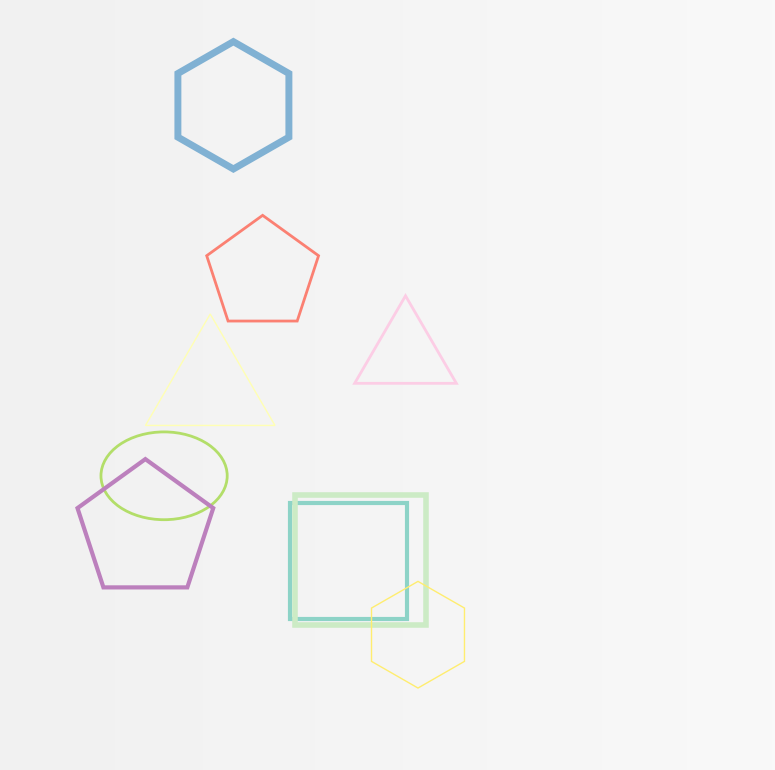[{"shape": "square", "thickness": 1.5, "radius": 0.38, "center": [0.45, 0.271]}, {"shape": "triangle", "thickness": 0.5, "radius": 0.48, "center": [0.271, 0.496]}, {"shape": "pentagon", "thickness": 1, "radius": 0.38, "center": [0.339, 0.644]}, {"shape": "hexagon", "thickness": 2.5, "radius": 0.41, "center": [0.301, 0.863]}, {"shape": "oval", "thickness": 1, "radius": 0.41, "center": [0.212, 0.382]}, {"shape": "triangle", "thickness": 1, "radius": 0.38, "center": [0.523, 0.54]}, {"shape": "pentagon", "thickness": 1.5, "radius": 0.46, "center": [0.188, 0.312]}, {"shape": "square", "thickness": 2, "radius": 0.42, "center": [0.465, 0.273]}, {"shape": "hexagon", "thickness": 0.5, "radius": 0.35, "center": [0.539, 0.176]}]